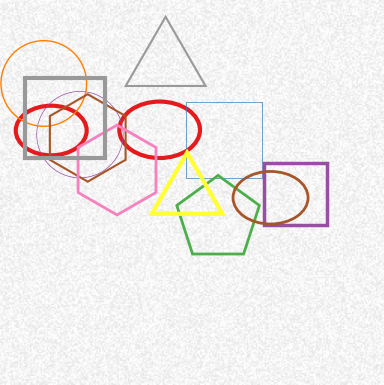[{"shape": "oval", "thickness": 3, "radius": 0.52, "center": [0.415, 0.663]}, {"shape": "oval", "thickness": 3, "radius": 0.46, "center": [0.133, 0.661]}, {"shape": "square", "thickness": 0.5, "radius": 0.5, "center": [0.582, 0.636]}, {"shape": "pentagon", "thickness": 2, "radius": 0.56, "center": [0.566, 0.432]}, {"shape": "square", "thickness": 2.5, "radius": 0.41, "center": [0.767, 0.496]}, {"shape": "circle", "thickness": 0.5, "radius": 0.56, "center": [0.208, 0.65]}, {"shape": "circle", "thickness": 1, "radius": 0.56, "center": [0.114, 0.783]}, {"shape": "triangle", "thickness": 3, "radius": 0.53, "center": [0.486, 0.498]}, {"shape": "oval", "thickness": 2, "radius": 0.49, "center": [0.703, 0.486]}, {"shape": "hexagon", "thickness": 1.5, "radius": 0.57, "center": [0.228, 0.642]}, {"shape": "hexagon", "thickness": 2, "radius": 0.58, "center": [0.304, 0.558]}, {"shape": "square", "thickness": 3, "radius": 0.52, "center": [0.169, 0.692]}, {"shape": "triangle", "thickness": 1.5, "radius": 0.6, "center": [0.43, 0.837]}]